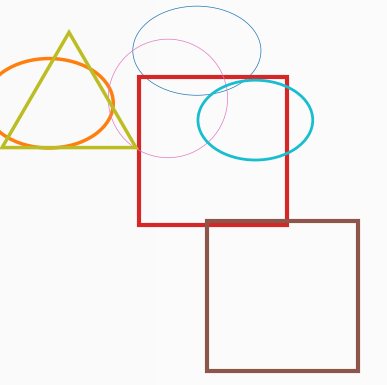[{"shape": "oval", "thickness": 0.5, "radius": 0.83, "center": [0.508, 0.868]}, {"shape": "oval", "thickness": 2.5, "radius": 0.83, "center": [0.126, 0.732]}, {"shape": "square", "thickness": 3, "radius": 0.96, "center": [0.55, 0.608]}, {"shape": "square", "thickness": 3, "radius": 0.97, "center": [0.73, 0.231]}, {"shape": "circle", "thickness": 0.5, "radius": 0.77, "center": [0.433, 0.744]}, {"shape": "triangle", "thickness": 2.5, "radius": 1.0, "center": [0.178, 0.716]}, {"shape": "oval", "thickness": 2, "radius": 0.74, "center": [0.659, 0.688]}]